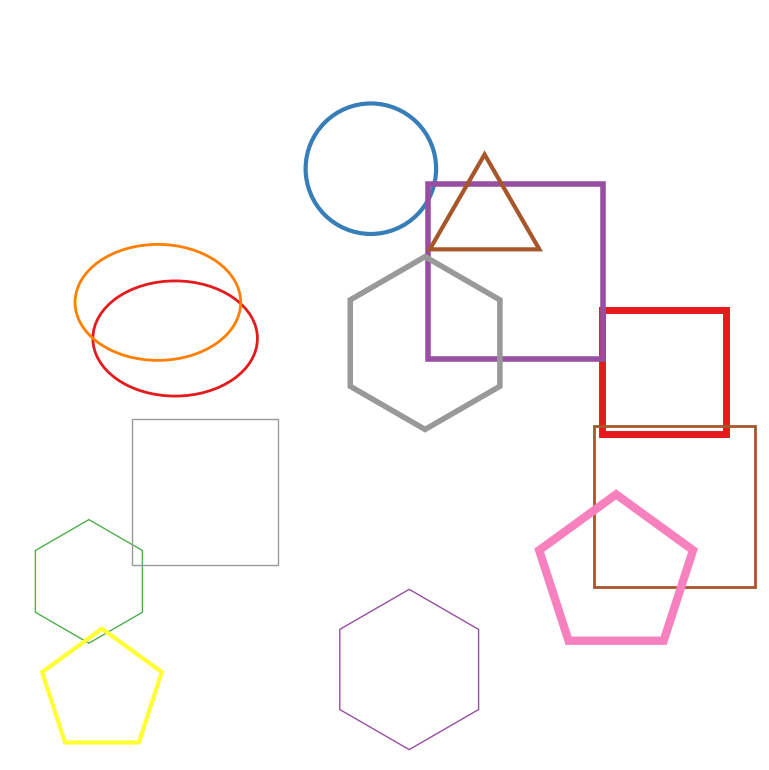[{"shape": "oval", "thickness": 1, "radius": 0.53, "center": [0.227, 0.56]}, {"shape": "square", "thickness": 2.5, "radius": 0.4, "center": [0.862, 0.517]}, {"shape": "circle", "thickness": 1.5, "radius": 0.42, "center": [0.482, 0.781]}, {"shape": "hexagon", "thickness": 0.5, "radius": 0.4, "center": [0.115, 0.245]}, {"shape": "square", "thickness": 2, "radius": 0.57, "center": [0.669, 0.648]}, {"shape": "hexagon", "thickness": 0.5, "radius": 0.52, "center": [0.531, 0.131]}, {"shape": "oval", "thickness": 1, "radius": 0.54, "center": [0.205, 0.607]}, {"shape": "pentagon", "thickness": 1.5, "radius": 0.41, "center": [0.132, 0.102]}, {"shape": "square", "thickness": 1, "radius": 0.52, "center": [0.876, 0.342]}, {"shape": "triangle", "thickness": 1.5, "radius": 0.41, "center": [0.629, 0.717]}, {"shape": "pentagon", "thickness": 3, "radius": 0.53, "center": [0.8, 0.253]}, {"shape": "hexagon", "thickness": 2, "radius": 0.56, "center": [0.552, 0.554]}, {"shape": "square", "thickness": 0.5, "radius": 0.47, "center": [0.267, 0.361]}]